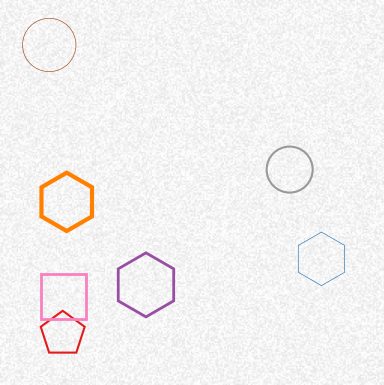[{"shape": "pentagon", "thickness": 1.5, "radius": 0.3, "center": [0.163, 0.133]}, {"shape": "hexagon", "thickness": 0.5, "radius": 0.35, "center": [0.835, 0.328]}, {"shape": "hexagon", "thickness": 2, "radius": 0.42, "center": [0.379, 0.26]}, {"shape": "hexagon", "thickness": 3, "radius": 0.38, "center": [0.173, 0.476]}, {"shape": "circle", "thickness": 0.5, "radius": 0.35, "center": [0.128, 0.883]}, {"shape": "square", "thickness": 2, "radius": 0.3, "center": [0.165, 0.23]}, {"shape": "circle", "thickness": 1.5, "radius": 0.3, "center": [0.752, 0.56]}]